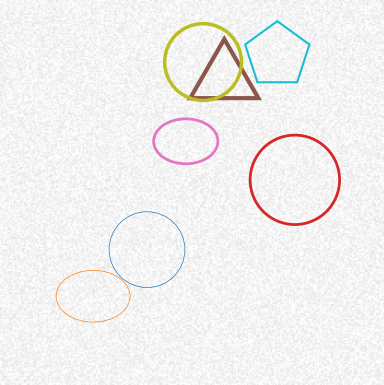[{"shape": "circle", "thickness": 0.5, "radius": 0.49, "center": [0.382, 0.352]}, {"shape": "oval", "thickness": 0.5, "radius": 0.48, "center": [0.242, 0.231]}, {"shape": "circle", "thickness": 2, "radius": 0.58, "center": [0.766, 0.533]}, {"shape": "triangle", "thickness": 3, "radius": 0.51, "center": [0.583, 0.796]}, {"shape": "oval", "thickness": 2, "radius": 0.42, "center": [0.483, 0.633]}, {"shape": "circle", "thickness": 2.5, "radius": 0.5, "center": [0.528, 0.839]}, {"shape": "pentagon", "thickness": 1.5, "radius": 0.44, "center": [0.72, 0.857]}]